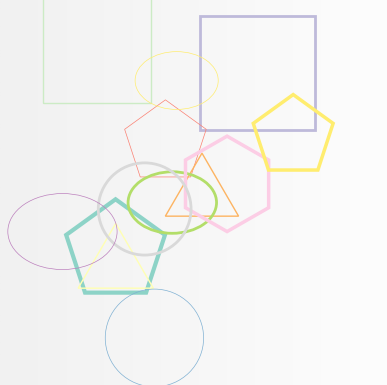[{"shape": "pentagon", "thickness": 3, "radius": 0.67, "center": [0.298, 0.348]}, {"shape": "triangle", "thickness": 1, "radius": 0.56, "center": [0.299, 0.308]}, {"shape": "square", "thickness": 2, "radius": 0.74, "center": [0.665, 0.812]}, {"shape": "pentagon", "thickness": 0.5, "radius": 0.55, "center": [0.427, 0.63]}, {"shape": "circle", "thickness": 0.5, "radius": 0.63, "center": [0.399, 0.122]}, {"shape": "triangle", "thickness": 1, "radius": 0.55, "center": [0.521, 0.493]}, {"shape": "oval", "thickness": 2, "radius": 0.57, "center": [0.445, 0.474]}, {"shape": "hexagon", "thickness": 2.5, "radius": 0.62, "center": [0.586, 0.522]}, {"shape": "circle", "thickness": 2, "radius": 0.6, "center": [0.373, 0.457]}, {"shape": "oval", "thickness": 0.5, "radius": 0.71, "center": [0.161, 0.399]}, {"shape": "square", "thickness": 1, "radius": 0.7, "center": [0.25, 0.872]}, {"shape": "oval", "thickness": 0.5, "radius": 0.54, "center": [0.456, 0.791]}, {"shape": "pentagon", "thickness": 2.5, "radius": 0.54, "center": [0.757, 0.646]}]